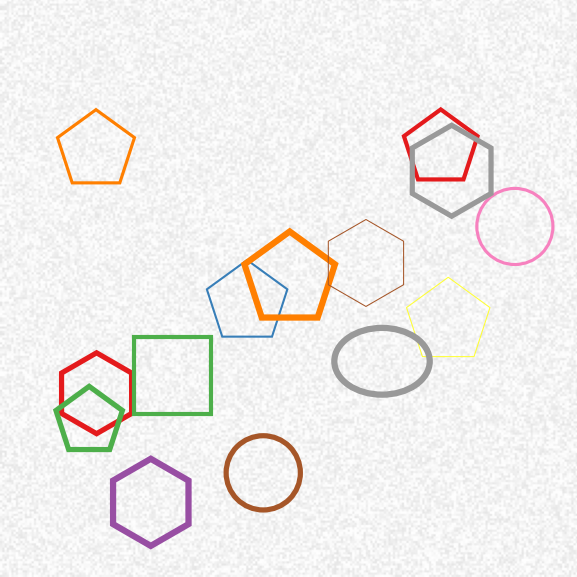[{"shape": "hexagon", "thickness": 2.5, "radius": 0.35, "center": [0.167, 0.318]}, {"shape": "pentagon", "thickness": 2, "radius": 0.34, "center": [0.763, 0.743]}, {"shape": "pentagon", "thickness": 1, "radius": 0.37, "center": [0.428, 0.476]}, {"shape": "pentagon", "thickness": 2.5, "radius": 0.3, "center": [0.154, 0.27]}, {"shape": "square", "thickness": 2, "radius": 0.33, "center": [0.299, 0.349]}, {"shape": "hexagon", "thickness": 3, "radius": 0.38, "center": [0.261, 0.129]}, {"shape": "pentagon", "thickness": 3, "radius": 0.41, "center": [0.502, 0.516]}, {"shape": "pentagon", "thickness": 1.5, "radius": 0.35, "center": [0.166, 0.739]}, {"shape": "pentagon", "thickness": 0.5, "radius": 0.38, "center": [0.776, 0.443]}, {"shape": "circle", "thickness": 2.5, "radius": 0.32, "center": [0.456, 0.18]}, {"shape": "hexagon", "thickness": 0.5, "radius": 0.38, "center": [0.634, 0.544]}, {"shape": "circle", "thickness": 1.5, "radius": 0.33, "center": [0.892, 0.607]}, {"shape": "hexagon", "thickness": 2.5, "radius": 0.39, "center": [0.782, 0.703]}, {"shape": "oval", "thickness": 3, "radius": 0.41, "center": [0.662, 0.374]}]